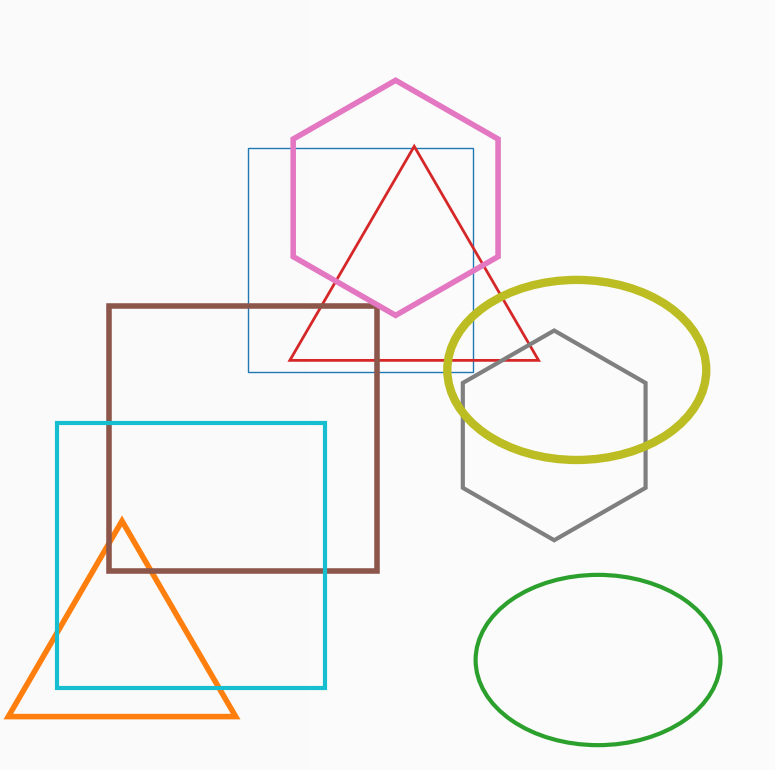[{"shape": "square", "thickness": 0.5, "radius": 0.73, "center": [0.465, 0.663]}, {"shape": "triangle", "thickness": 2, "radius": 0.85, "center": [0.157, 0.154]}, {"shape": "oval", "thickness": 1.5, "radius": 0.79, "center": [0.772, 0.143]}, {"shape": "triangle", "thickness": 1, "radius": 0.93, "center": [0.534, 0.625]}, {"shape": "square", "thickness": 2, "radius": 0.86, "center": [0.314, 0.43]}, {"shape": "hexagon", "thickness": 2, "radius": 0.76, "center": [0.51, 0.743]}, {"shape": "hexagon", "thickness": 1.5, "radius": 0.68, "center": [0.715, 0.435]}, {"shape": "oval", "thickness": 3, "radius": 0.84, "center": [0.744, 0.52]}, {"shape": "square", "thickness": 1.5, "radius": 0.86, "center": [0.246, 0.279]}]